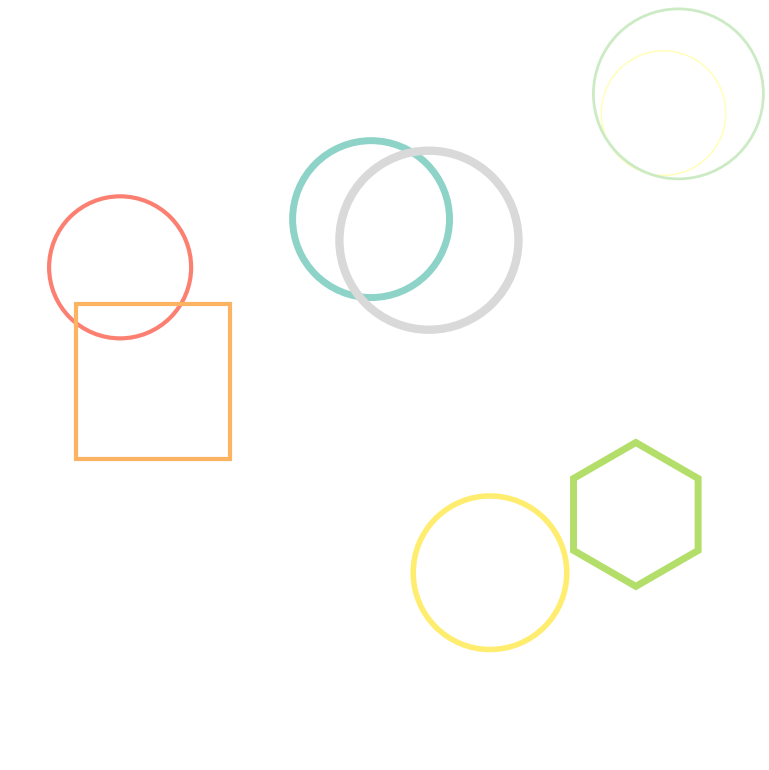[{"shape": "circle", "thickness": 2.5, "radius": 0.51, "center": [0.482, 0.715]}, {"shape": "circle", "thickness": 0.5, "radius": 0.4, "center": [0.862, 0.853]}, {"shape": "circle", "thickness": 1.5, "radius": 0.46, "center": [0.156, 0.653]}, {"shape": "square", "thickness": 1.5, "radius": 0.5, "center": [0.199, 0.504]}, {"shape": "hexagon", "thickness": 2.5, "radius": 0.47, "center": [0.826, 0.332]}, {"shape": "circle", "thickness": 3, "radius": 0.58, "center": [0.557, 0.688]}, {"shape": "circle", "thickness": 1, "radius": 0.55, "center": [0.881, 0.878]}, {"shape": "circle", "thickness": 2, "radius": 0.5, "center": [0.636, 0.256]}]